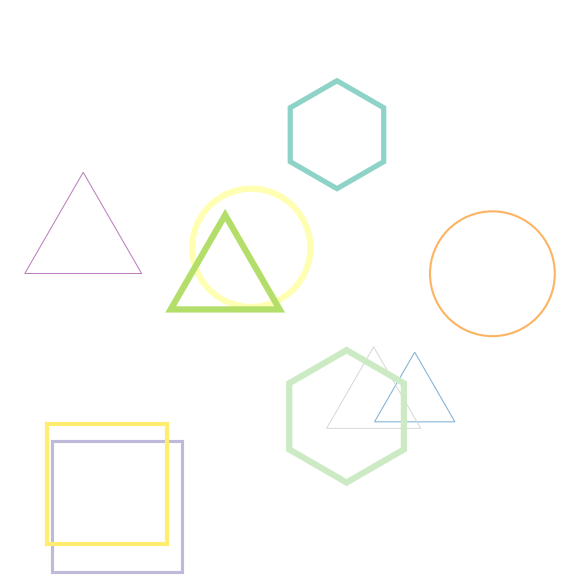[{"shape": "hexagon", "thickness": 2.5, "radius": 0.47, "center": [0.584, 0.766]}, {"shape": "circle", "thickness": 3, "radius": 0.51, "center": [0.435, 0.57]}, {"shape": "square", "thickness": 1.5, "radius": 0.57, "center": [0.203, 0.122]}, {"shape": "triangle", "thickness": 0.5, "radius": 0.4, "center": [0.718, 0.309]}, {"shape": "circle", "thickness": 1, "radius": 0.54, "center": [0.853, 0.525]}, {"shape": "triangle", "thickness": 3, "radius": 0.54, "center": [0.39, 0.518]}, {"shape": "triangle", "thickness": 0.5, "radius": 0.47, "center": [0.647, 0.304]}, {"shape": "triangle", "thickness": 0.5, "radius": 0.58, "center": [0.144, 0.584]}, {"shape": "hexagon", "thickness": 3, "radius": 0.57, "center": [0.6, 0.278]}, {"shape": "square", "thickness": 2, "radius": 0.52, "center": [0.185, 0.162]}]